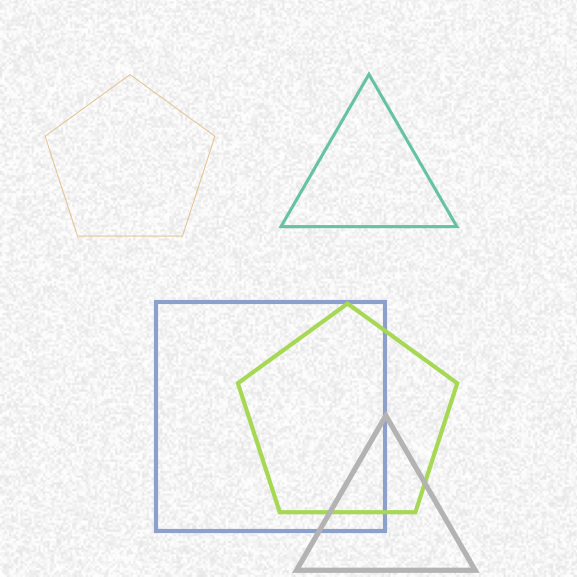[{"shape": "triangle", "thickness": 1.5, "radius": 0.88, "center": [0.639, 0.695]}, {"shape": "square", "thickness": 2, "radius": 0.99, "center": [0.468, 0.278]}, {"shape": "pentagon", "thickness": 2, "radius": 1.0, "center": [0.602, 0.274]}, {"shape": "pentagon", "thickness": 0.5, "radius": 0.77, "center": [0.225, 0.715]}, {"shape": "triangle", "thickness": 2.5, "radius": 0.89, "center": [0.668, 0.101]}]